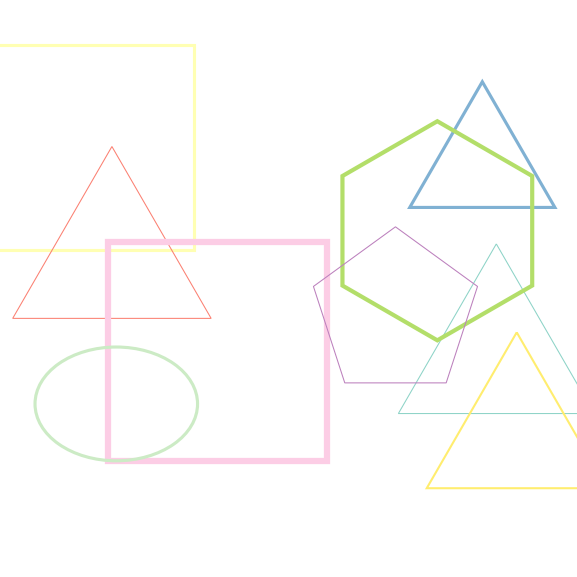[{"shape": "triangle", "thickness": 0.5, "radius": 0.98, "center": [0.859, 0.381]}, {"shape": "square", "thickness": 1.5, "radius": 0.88, "center": [0.158, 0.744]}, {"shape": "triangle", "thickness": 0.5, "radius": 0.99, "center": [0.194, 0.547]}, {"shape": "triangle", "thickness": 1.5, "radius": 0.73, "center": [0.835, 0.712]}, {"shape": "hexagon", "thickness": 2, "radius": 0.95, "center": [0.757, 0.599]}, {"shape": "square", "thickness": 3, "radius": 0.95, "center": [0.377, 0.39]}, {"shape": "pentagon", "thickness": 0.5, "radius": 0.75, "center": [0.685, 0.457]}, {"shape": "oval", "thickness": 1.5, "radius": 0.7, "center": [0.201, 0.3]}, {"shape": "triangle", "thickness": 1, "radius": 0.9, "center": [0.895, 0.244]}]